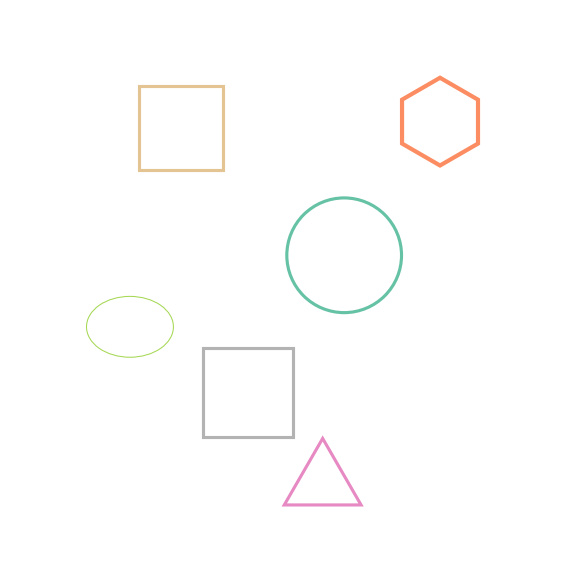[{"shape": "circle", "thickness": 1.5, "radius": 0.5, "center": [0.596, 0.557]}, {"shape": "hexagon", "thickness": 2, "radius": 0.38, "center": [0.762, 0.789]}, {"shape": "triangle", "thickness": 1.5, "radius": 0.38, "center": [0.559, 0.163]}, {"shape": "oval", "thickness": 0.5, "radius": 0.38, "center": [0.225, 0.433]}, {"shape": "square", "thickness": 1.5, "radius": 0.36, "center": [0.313, 0.778]}, {"shape": "square", "thickness": 1.5, "radius": 0.39, "center": [0.43, 0.32]}]